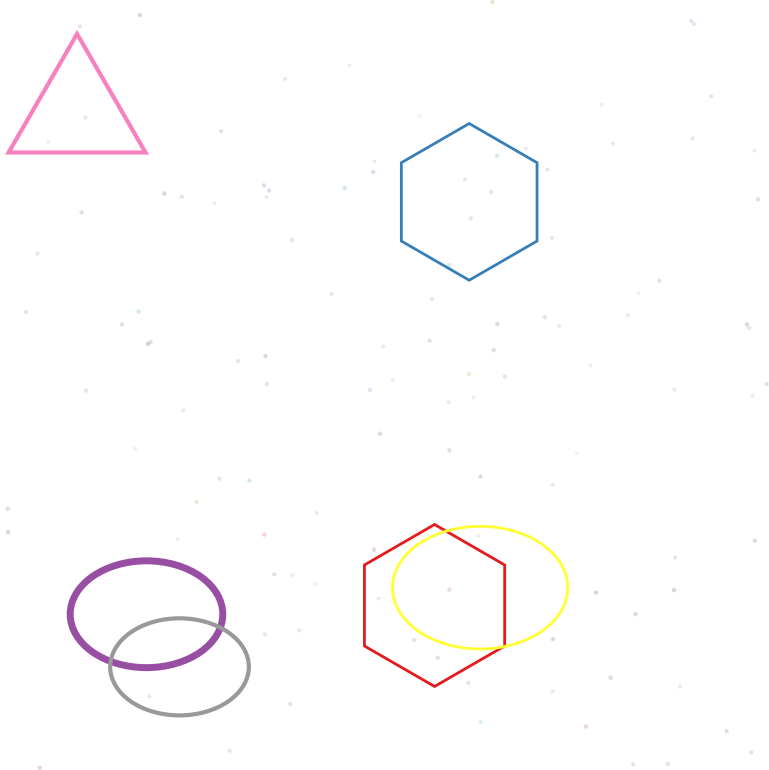[{"shape": "hexagon", "thickness": 1, "radius": 0.53, "center": [0.564, 0.214]}, {"shape": "hexagon", "thickness": 1, "radius": 0.51, "center": [0.609, 0.738]}, {"shape": "oval", "thickness": 2.5, "radius": 0.5, "center": [0.19, 0.202]}, {"shape": "oval", "thickness": 1, "radius": 0.57, "center": [0.624, 0.237]}, {"shape": "triangle", "thickness": 1.5, "radius": 0.51, "center": [0.1, 0.853]}, {"shape": "oval", "thickness": 1.5, "radius": 0.45, "center": [0.233, 0.134]}]